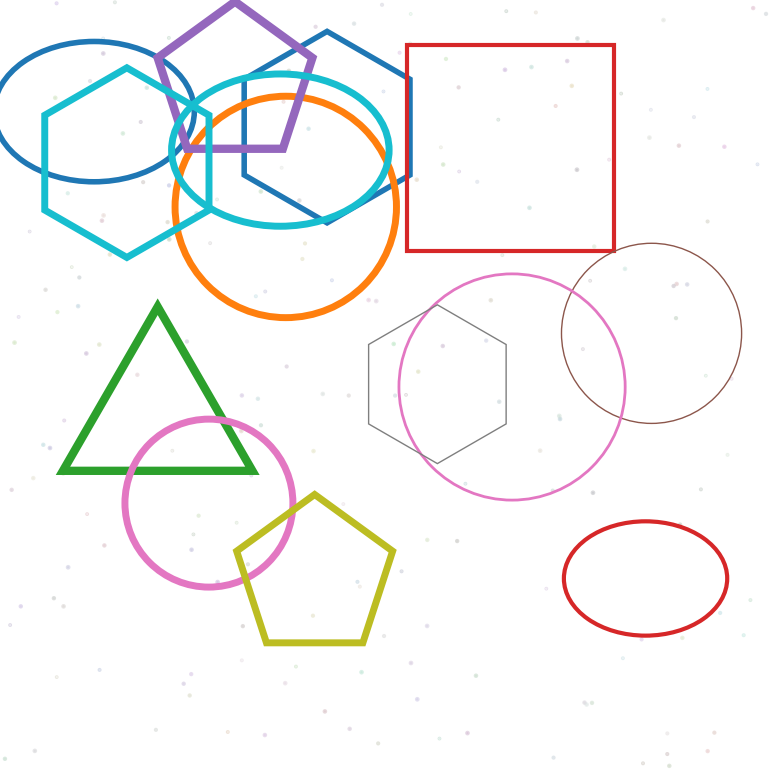[{"shape": "oval", "thickness": 2, "radius": 0.65, "center": [0.122, 0.855]}, {"shape": "hexagon", "thickness": 2, "radius": 0.62, "center": [0.425, 0.835]}, {"shape": "circle", "thickness": 2.5, "radius": 0.72, "center": [0.371, 0.731]}, {"shape": "triangle", "thickness": 3, "radius": 0.71, "center": [0.205, 0.46]}, {"shape": "oval", "thickness": 1.5, "radius": 0.53, "center": [0.838, 0.249]}, {"shape": "square", "thickness": 1.5, "radius": 0.67, "center": [0.663, 0.808]}, {"shape": "pentagon", "thickness": 3, "radius": 0.53, "center": [0.305, 0.892]}, {"shape": "circle", "thickness": 0.5, "radius": 0.58, "center": [0.846, 0.567]}, {"shape": "circle", "thickness": 2.5, "radius": 0.55, "center": [0.271, 0.347]}, {"shape": "circle", "thickness": 1, "radius": 0.73, "center": [0.665, 0.497]}, {"shape": "hexagon", "thickness": 0.5, "radius": 0.52, "center": [0.568, 0.501]}, {"shape": "pentagon", "thickness": 2.5, "radius": 0.53, "center": [0.409, 0.251]}, {"shape": "oval", "thickness": 2.5, "radius": 0.71, "center": [0.364, 0.805]}, {"shape": "hexagon", "thickness": 2.5, "radius": 0.62, "center": [0.165, 0.789]}]